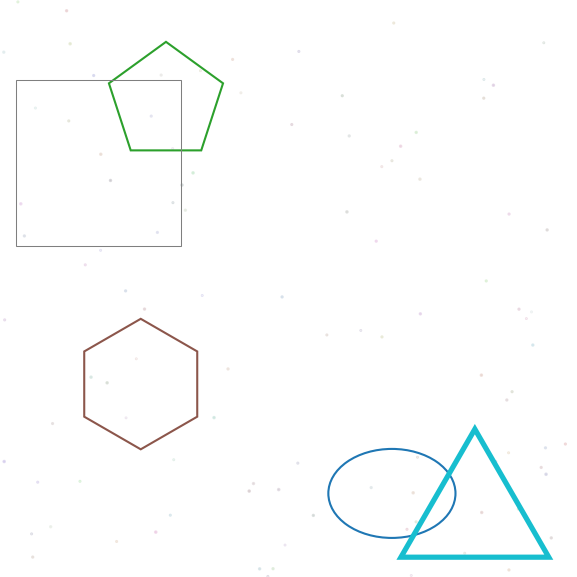[{"shape": "oval", "thickness": 1, "radius": 0.55, "center": [0.679, 0.145]}, {"shape": "pentagon", "thickness": 1, "radius": 0.52, "center": [0.287, 0.823]}, {"shape": "hexagon", "thickness": 1, "radius": 0.56, "center": [0.244, 0.334]}, {"shape": "square", "thickness": 0.5, "radius": 0.71, "center": [0.17, 0.717]}, {"shape": "triangle", "thickness": 2.5, "radius": 0.74, "center": [0.822, 0.108]}]